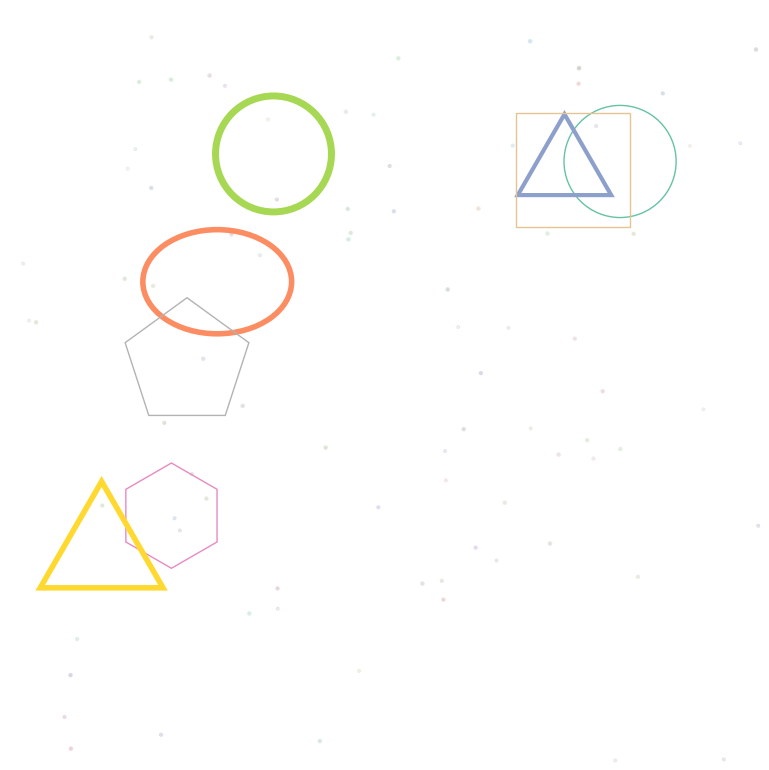[{"shape": "circle", "thickness": 0.5, "radius": 0.36, "center": [0.805, 0.79]}, {"shape": "oval", "thickness": 2, "radius": 0.48, "center": [0.282, 0.634]}, {"shape": "triangle", "thickness": 1.5, "radius": 0.35, "center": [0.733, 0.782]}, {"shape": "hexagon", "thickness": 0.5, "radius": 0.34, "center": [0.223, 0.33]}, {"shape": "circle", "thickness": 2.5, "radius": 0.38, "center": [0.355, 0.8]}, {"shape": "triangle", "thickness": 2, "radius": 0.46, "center": [0.132, 0.283]}, {"shape": "square", "thickness": 0.5, "radius": 0.37, "center": [0.744, 0.779]}, {"shape": "pentagon", "thickness": 0.5, "radius": 0.42, "center": [0.243, 0.529]}]